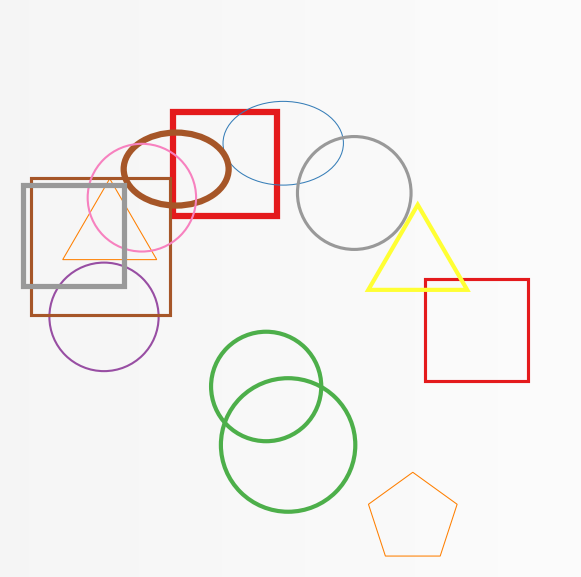[{"shape": "square", "thickness": 3, "radius": 0.45, "center": [0.387, 0.715]}, {"shape": "square", "thickness": 1.5, "radius": 0.44, "center": [0.821, 0.428]}, {"shape": "oval", "thickness": 0.5, "radius": 0.52, "center": [0.487, 0.751]}, {"shape": "circle", "thickness": 2, "radius": 0.47, "center": [0.458, 0.33]}, {"shape": "circle", "thickness": 2, "radius": 0.58, "center": [0.496, 0.229]}, {"shape": "circle", "thickness": 1, "radius": 0.47, "center": [0.179, 0.45]}, {"shape": "pentagon", "thickness": 0.5, "radius": 0.4, "center": [0.71, 0.101]}, {"shape": "triangle", "thickness": 0.5, "radius": 0.47, "center": [0.189, 0.596]}, {"shape": "triangle", "thickness": 2, "radius": 0.49, "center": [0.719, 0.546]}, {"shape": "oval", "thickness": 3, "radius": 0.45, "center": [0.303, 0.706]}, {"shape": "square", "thickness": 1.5, "radius": 0.6, "center": [0.173, 0.572]}, {"shape": "circle", "thickness": 1, "radius": 0.47, "center": [0.244, 0.657]}, {"shape": "square", "thickness": 2.5, "radius": 0.44, "center": [0.127, 0.591]}, {"shape": "circle", "thickness": 1.5, "radius": 0.49, "center": [0.609, 0.665]}]